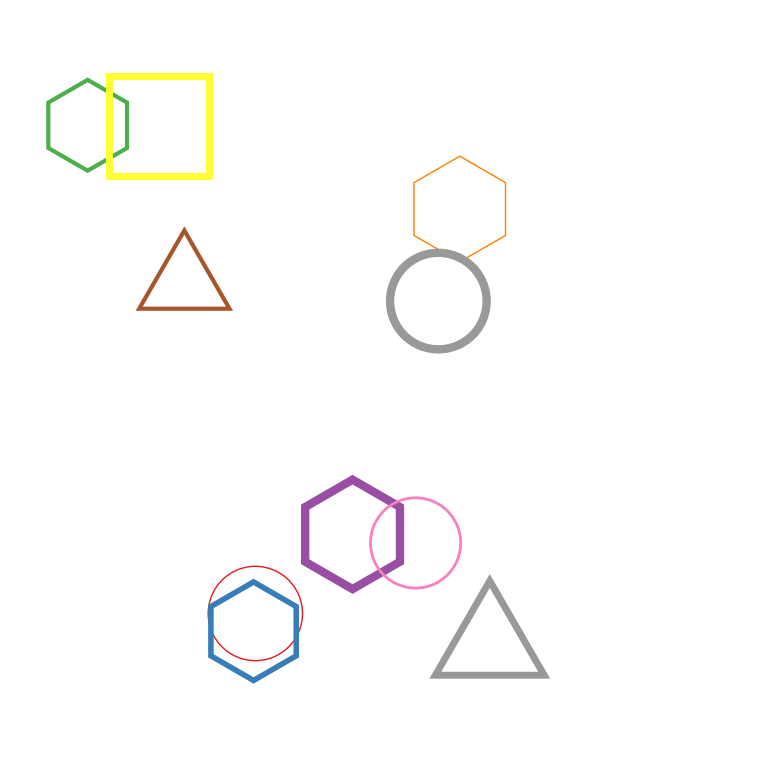[{"shape": "circle", "thickness": 0.5, "radius": 0.31, "center": [0.332, 0.203]}, {"shape": "hexagon", "thickness": 2, "radius": 0.32, "center": [0.329, 0.18]}, {"shape": "hexagon", "thickness": 1.5, "radius": 0.29, "center": [0.114, 0.837]}, {"shape": "hexagon", "thickness": 3, "radius": 0.36, "center": [0.458, 0.306]}, {"shape": "hexagon", "thickness": 0.5, "radius": 0.34, "center": [0.597, 0.729]}, {"shape": "square", "thickness": 2.5, "radius": 0.32, "center": [0.206, 0.837]}, {"shape": "triangle", "thickness": 1.5, "radius": 0.34, "center": [0.239, 0.633]}, {"shape": "circle", "thickness": 1, "radius": 0.29, "center": [0.54, 0.295]}, {"shape": "triangle", "thickness": 2.5, "radius": 0.41, "center": [0.636, 0.164]}, {"shape": "circle", "thickness": 3, "radius": 0.31, "center": [0.569, 0.609]}]